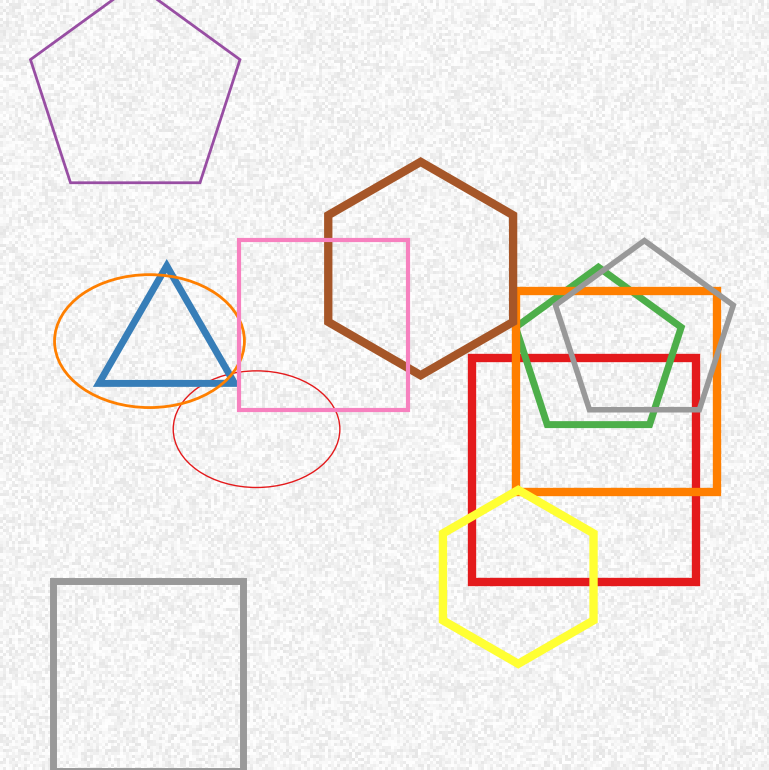[{"shape": "square", "thickness": 3, "radius": 0.73, "center": [0.759, 0.389]}, {"shape": "oval", "thickness": 0.5, "radius": 0.54, "center": [0.333, 0.443]}, {"shape": "triangle", "thickness": 2.5, "radius": 0.51, "center": [0.217, 0.553]}, {"shape": "pentagon", "thickness": 2.5, "radius": 0.57, "center": [0.777, 0.54]}, {"shape": "pentagon", "thickness": 1, "radius": 0.72, "center": [0.176, 0.878]}, {"shape": "oval", "thickness": 1, "radius": 0.62, "center": [0.194, 0.557]}, {"shape": "square", "thickness": 3, "radius": 0.65, "center": [0.8, 0.491]}, {"shape": "hexagon", "thickness": 3, "radius": 0.56, "center": [0.673, 0.251]}, {"shape": "hexagon", "thickness": 3, "radius": 0.69, "center": [0.546, 0.651]}, {"shape": "square", "thickness": 1.5, "radius": 0.55, "center": [0.42, 0.578]}, {"shape": "square", "thickness": 2.5, "radius": 0.62, "center": [0.192, 0.122]}, {"shape": "pentagon", "thickness": 2, "radius": 0.61, "center": [0.837, 0.566]}]